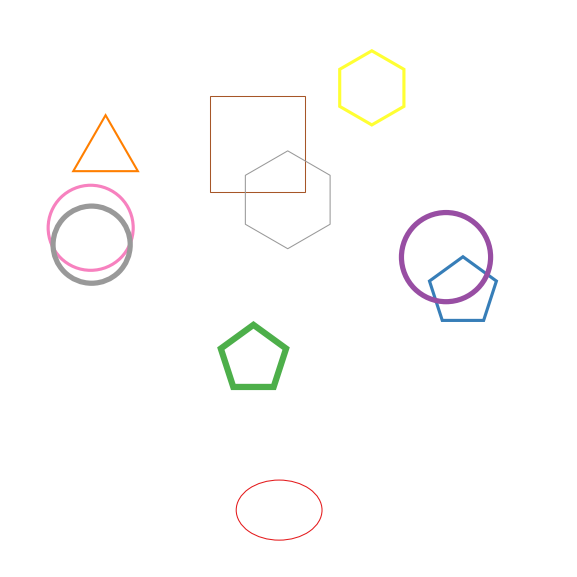[{"shape": "oval", "thickness": 0.5, "radius": 0.37, "center": [0.483, 0.116]}, {"shape": "pentagon", "thickness": 1.5, "radius": 0.3, "center": [0.802, 0.494]}, {"shape": "pentagon", "thickness": 3, "radius": 0.3, "center": [0.439, 0.377]}, {"shape": "circle", "thickness": 2.5, "radius": 0.39, "center": [0.772, 0.554]}, {"shape": "triangle", "thickness": 1, "radius": 0.32, "center": [0.183, 0.735]}, {"shape": "hexagon", "thickness": 1.5, "radius": 0.32, "center": [0.644, 0.847]}, {"shape": "square", "thickness": 0.5, "radius": 0.41, "center": [0.446, 0.75]}, {"shape": "circle", "thickness": 1.5, "radius": 0.37, "center": [0.157, 0.605]}, {"shape": "circle", "thickness": 2.5, "radius": 0.33, "center": [0.159, 0.575]}, {"shape": "hexagon", "thickness": 0.5, "radius": 0.42, "center": [0.498, 0.653]}]